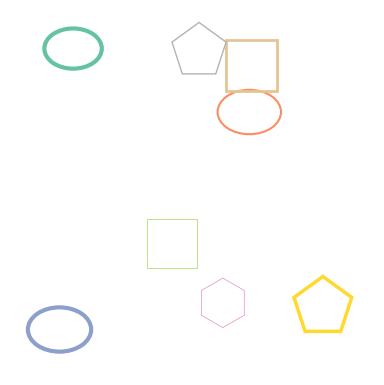[{"shape": "oval", "thickness": 3, "radius": 0.37, "center": [0.19, 0.874]}, {"shape": "oval", "thickness": 1.5, "radius": 0.41, "center": [0.648, 0.709]}, {"shape": "oval", "thickness": 3, "radius": 0.41, "center": [0.155, 0.144]}, {"shape": "hexagon", "thickness": 0.5, "radius": 0.32, "center": [0.579, 0.213]}, {"shape": "square", "thickness": 0.5, "radius": 0.32, "center": [0.447, 0.368]}, {"shape": "pentagon", "thickness": 2.5, "radius": 0.39, "center": [0.839, 0.203]}, {"shape": "square", "thickness": 2, "radius": 0.33, "center": [0.653, 0.83]}, {"shape": "pentagon", "thickness": 1, "radius": 0.37, "center": [0.517, 0.868]}]